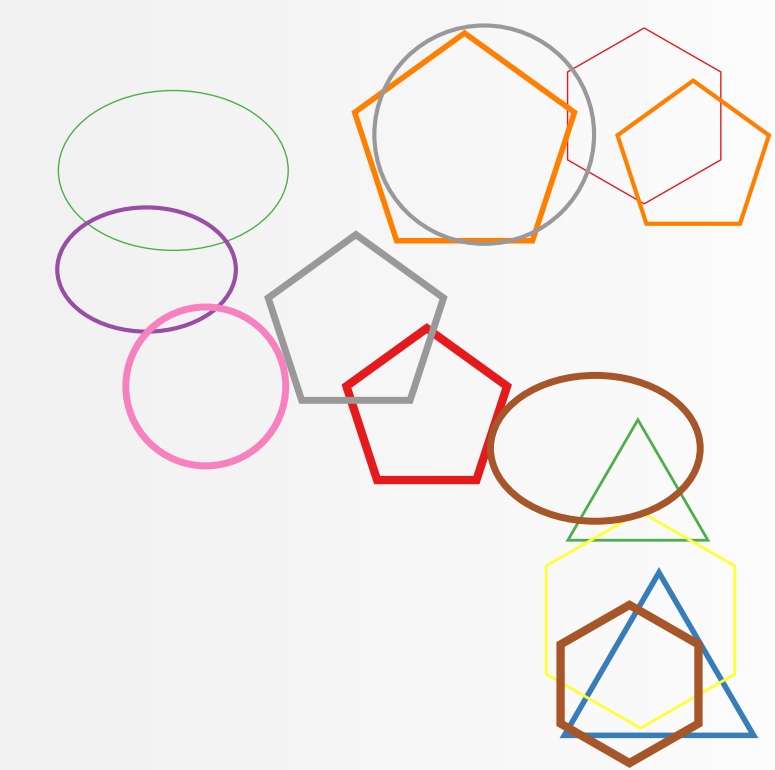[{"shape": "hexagon", "thickness": 0.5, "radius": 0.57, "center": [0.831, 0.849]}, {"shape": "pentagon", "thickness": 3, "radius": 0.54, "center": [0.551, 0.465]}, {"shape": "triangle", "thickness": 2, "radius": 0.7, "center": [0.85, 0.115]}, {"shape": "oval", "thickness": 0.5, "radius": 0.74, "center": [0.224, 0.779]}, {"shape": "triangle", "thickness": 1, "radius": 0.52, "center": [0.823, 0.351]}, {"shape": "oval", "thickness": 1.5, "radius": 0.58, "center": [0.189, 0.65]}, {"shape": "pentagon", "thickness": 1.5, "radius": 0.51, "center": [0.894, 0.793]}, {"shape": "pentagon", "thickness": 2, "radius": 0.75, "center": [0.599, 0.808]}, {"shape": "hexagon", "thickness": 1, "radius": 0.7, "center": [0.826, 0.195]}, {"shape": "oval", "thickness": 2.5, "radius": 0.68, "center": [0.768, 0.418]}, {"shape": "hexagon", "thickness": 3, "radius": 0.51, "center": [0.812, 0.112]}, {"shape": "circle", "thickness": 2.5, "radius": 0.52, "center": [0.266, 0.498]}, {"shape": "circle", "thickness": 1.5, "radius": 0.71, "center": [0.625, 0.825]}, {"shape": "pentagon", "thickness": 2.5, "radius": 0.59, "center": [0.459, 0.576]}]